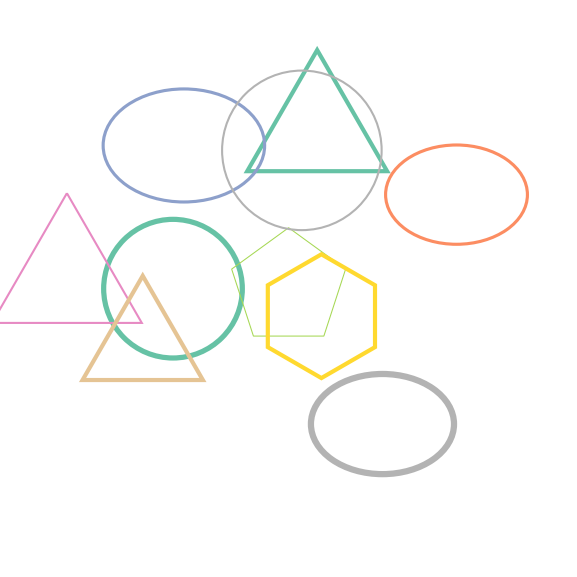[{"shape": "circle", "thickness": 2.5, "radius": 0.6, "center": [0.3, 0.499]}, {"shape": "triangle", "thickness": 2, "radius": 0.7, "center": [0.549, 0.773]}, {"shape": "oval", "thickness": 1.5, "radius": 0.61, "center": [0.79, 0.662]}, {"shape": "oval", "thickness": 1.5, "radius": 0.7, "center": [0.318, 0.747]}, {"shape": "triangle", "thickness": 1, "radius": 0.75, "center": [0.116, 0.515]}, {"shape": "pentagon", "thickness": 0.5, "radius": 0.52, "center": [0.5, 0.501]}, {"shape": "hexagon", "thickness": 2, "radius": 0.54, "center": [0.557, 0.452]}, {"shape": "triangle", "thickness": 2, "radius": 0.6, "center": [0.247, 0.401]}, {"shape": "oval", "thickness": 3, "radius": 0.62, "center": [0.662, 0.265]}, {"shape": "circle", "thickness": 1, "radius": 0.69, "center": [0.523, 0.739]}]